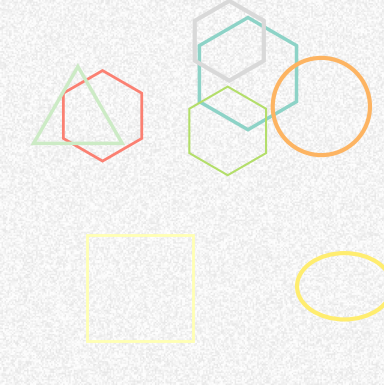[{"shape": "hexagon", "thickness": 2.5, "radius": 0.73, "center": [0.644, 0.809]}, {"shape": "square", "thickness": 2, "radius": 0.69, "center": [0.363, 0.251]}, {"shape": "hexagon", "thickness": 2, "radius": 0.59, "center": [0.266, 0.699]}, {"shape": "circle", "thickness": 3, "radius": 0.63, "center": [0.835, 0.723]}, {"shape": "hexagon", "thickness": 1.5, "radius": 0.58, "center": [0.591, 0.66]}, {"shape": "hexagon", "thickness": 3, "radius": 0.52, "center": [0.596, 0.894]}, {"shape": "triangle", "thickness": 2.5, "radius": 0.66, "center": [0.202, 0.694]}, {"shape": "oval", "thickness": 3, "radius": 0.62, "center": [0.895, 0.256]}]